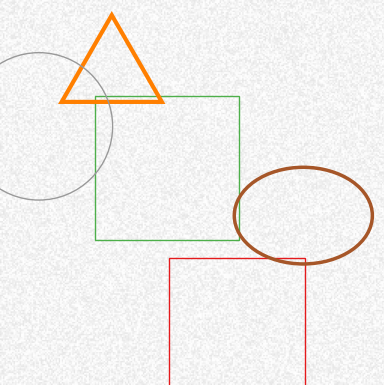[{"shape": "square", "thickness": 1, "radius": 0.88, "center": [0.616, 0.153]}, {"shape": "square", "thickness": 1, "radius": 0.94, "center": [0.433, 0.564]}, {"shape": "triangle", "thickness": 3, "radius": 0.75, "center": [0.29, 0.81]}, {"shape": "oval", "thickness": 2.5, "radius": 0.9, "center": [0.788, 0.44]}, {"shape": "circle", "thickness": 1, "radius": 0.96, "center": [0.101, 0.672]}]